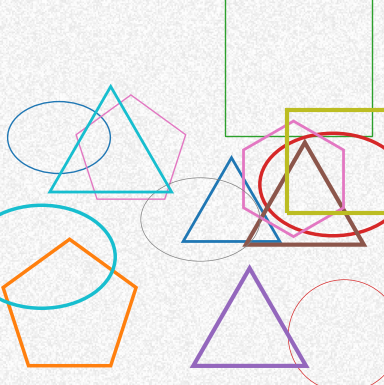[{"shape": "triangle", "thickness": 2, "radius": 0.73, "center": [0.601, 0.445]}, {"shape": "oval", "thickness": 1, "radius": 0.67, "center": [0.153, 0.643]}, {"shape": "pentagon", "thickness": 2.5, "radius": 0.91, "center": [0.181, 0.197]}, {"shape": "square", "thickness": 1, "radius": 0.95, "center": [0.774, 0.837]}, {"shape": "circle", "thickness": 0.5, "radius": 0.73, "center": [0.894, 0.128]}, {"shape": "oval", "thickness": 2.5, "radius": 0.95, "center": [0.865, 0.521]}, {"shape": "triangle", "thickness": 3, "radius": 0.85, "center": [0.648, 0.134]}, {"shape": "triangle", "thickness": 3, "radius": 0.88, "center": [0.792, 0.453]}, {"shape": "hexagon", "thickness": 2, "radius": 0.75, "center": [0.762, 0.535]}, {"shape": "pentagon", "thickness": 1, "radius": 0.75, "center": [0.34, 0.604]}, {"shape": "oval", "thickness": 0.5, "radius": 0.77, "center": [0.521, 0.43]}, {"shape": "square", "thickness": 3, "radius": 0.67, "center": [0.879, 0.581]}, {"shape": "oval", "thickness": 2.5, "radius": 0.96, "center": [0.108, 0.333]}, {"shape": "triangle", "thickness": 2, "radius": 0.91, "center": [0.288, 0.593]}]